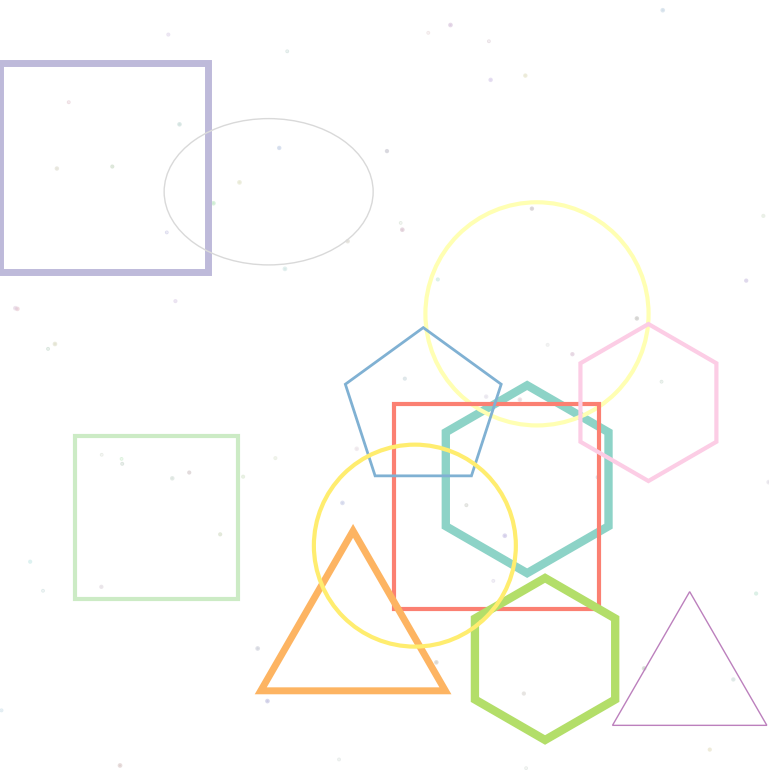[{"shape": "hexagon", "thickness": 3, "radius": 0.61, "center": [0.685, 0.378]}, {"shape": "circle", "thickness": 1.5, "radius": 0.72, "center": [0.697, 0.592]}, {"shape": "square", "thickness": 2.5, "radius": 0.68, "center": [0.135, 0.783]}, {"shape": "square", "thickness": 1.5, "radius": 0.67, "center": [0.644, 0.342]}, {"shape": "pentagon", "thickness": 1, "radius": 0.53, "center": [0.55, 0.468]}, {"shape": "triangle", "thickness": 2.5, "radius": 0.69, "center": [0.459, 0.172]}, {"shape": "hexagon", "thickness": 3, "radius": 0.53, "center": [0.708, 0.144]}, {"shape": "hexagon", "thickness": 1.5, "radius": 0.51, "center": [0.842, 0.477]}, {"shape": "oval", "thickness": 0.5, "radius": 0.68, "center": [0.349, 0.751]}, {"shape": "triangle", "thickness": 0.5, "radius": 0.58, "center": [0.896, 0.116]}, {"shape": "square", "thickness": 1.5, "radius": 0.53, "center": [0.203, 0.328]}, {"shape": "circle", "thickness": 1.5, "radius": 0.66, "center": [0.539, 0.291]}]